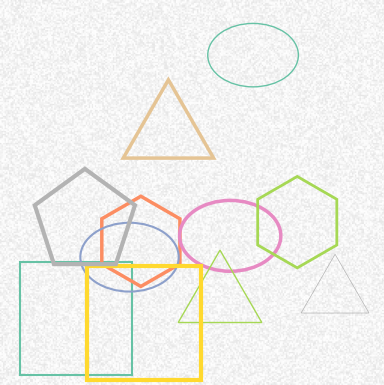[{"shape": "oval", "thickness": 1, "radius": 0.59, "center": [0.657, 0.857]}, {"shape": "square", "thickness": 1.5, "radius": 0.73, "center": [0.198, 0.173]}, {"shape": "hexagon", "thickness": 2.5, "radius": 0.59, "center": [0.366, 0.373]}, {"shape": "oval", "thickness": 1.5, "radius": 0.64, "center": [0.336, 0.332]}, {"shape": "oval", "thickness": 2.5, "radius": 0.66, "center": [0.598, 0.387]}, {"shape": "hexagon", "thickness": 2, "radius": 0.59, "center": [0.772, 0.423]}, {"shape": "triangle", "thickness": 1, "radius": 0.63, "center": [0.571, 0.225]}, {"shape": "square", "thickness": 3, "radius": 0.75, "center": [0.374, 0.161]}, {"shape": "triangle", "thickness": 2.5, "radius": 0.68, "center": [0.437, 0.657]}, {"shape": "triangle", "thickness": 0.5, "radius": 0.51, "center": [0.87, 0.238]}, {"shape": "pentagon", "thickness": 3, "radius": 0.68, "center": [0.22, 0.425]}]